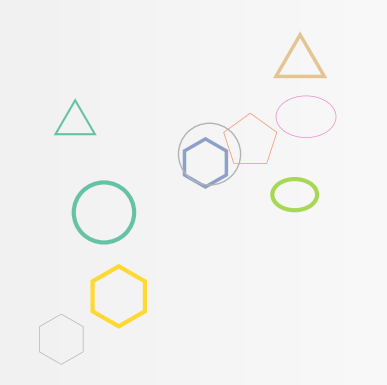[{"shape": "circle", "thickness": 3, "radius": 0.39, "center": [0.268, 0.448]}, {"shape": "triangle", "thickness": 1.5, "radius": 0.29, "center": [0.194, 0.681]}, {"shape": "pentagon", "thickness": 0.5, "radius": 0.36, "center": [0.646, 0.634]}, {"shape": "hexagon", "thickness": 2.5, "radius": 0.31, "center": [0.53, 0.577]}, {"shape": "oval", "thickness": 0.5, "radius": 0.39, "center": [0.79, 0.697]}, {"shape": "oval", "thickness": 3, "radius": 0.29, "center": [0.761, 0.494]}, {"shape": "hexagon", "thickness": 3, "radius": 0.39, "center": [0.306, 0.23]}, {"shape": "triangle", "thickness": 2.5, "radius": 0.36, "center": [0.775, 0.838]}, {"shape": "circle", "thickness": 1, "radius": 0.4, "center": [0.541, 0.6]}, {"shape": "hexagon", "thickness": 0.5, "radius": 0.33, "center": [0.158, 0.119]}]